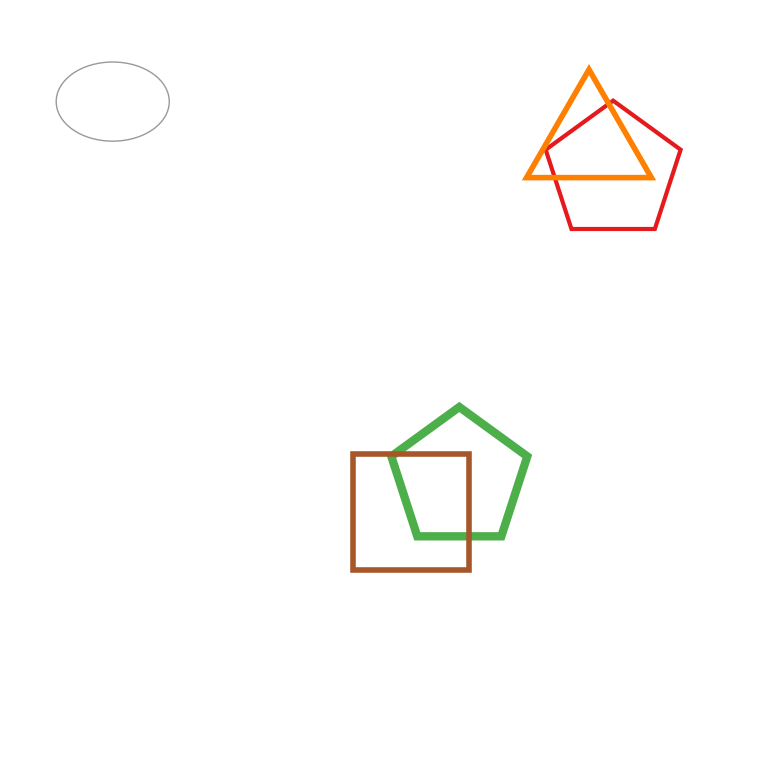[{"shape": "pentagon", "thickness": 1.5, "radius": 0.46, "center": [0.796, 0.777]}, {"shape": "pentagon", "thickness": 3, "radius": 0.46, "center": [0.597, 0.379]}, {"shape": "triangle", "thickness": 2, "radius": 0.47, "center": [0.765, 0.816]}, {"shape": "square", "thickness": 2, "radius": 0.38, "center": [0.534, 0.335]}, {"shape": "oval", "thickness": 0.5, "radius": 0.37, "center": [0.146, 0.868]}]